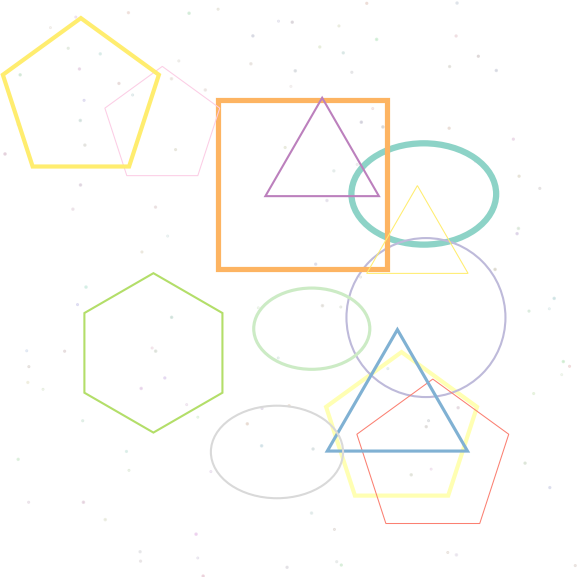[{"shape": "oval", "thickness": 3, "radius": 0.63, "center": [0.734, 0.663]}, {"shape": "pentagon", "thickness": 2, "radius": 0.69, "center": [0.695, 0.252]}, {"shape": "circle", "thickness": 1, "radius": 0.69, "center": [0.738, 0.449]}, {"shape": "pentagon", "thickness": 0.5, "radius": 0.69, "center": [0.749, 0.204]}, {"shape": "triangle", "thickness": 1.5, "radius": 0.7, "center": [0.688, 0.288]}, {"shape": "square", "thickness": 2.5, "radius": 0.73, "center": [0.524, 0.679]}, {"shape": "hexagon", "thickness": 1, "radius": 0.69, "center": [0.266, 0.388]}, {"shape": "pentagon", "thickness": 0.5, "radius": 0.52, "center": [0.281, 0.78]}, {"shape": "oval", "thickness": 1, "radius": 0.57, "center": [0.48, 0.217]}, {"shape": "triangle", "thickness": 1, "radius": 0.57, "center": [0.558, 0.716]}, {"shape": "oval", "thickness": 1.5, "radius": 0.5, "center": [0.54, 0.43]}, {"shape": "triangle", "thickness": 0.5, "radius": 0.51, "center": [0.723, 0.576]}, {"shape": "pentagon", "thickness": 2, "radius": 0.71, "center": [0.14, 0.826]}]